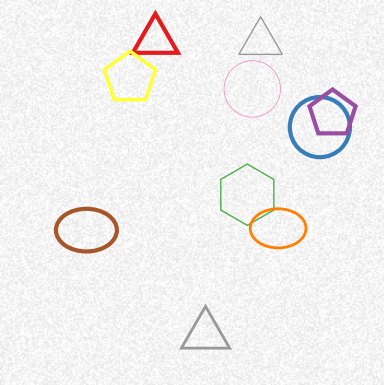[{"shape": "triangle", "thickness": 3, "radius": 0.34, "center": [0.404, 0.897]}, {"shape": "circle", "thickness": 3, "radius": 0.39, "center": [0.831, 0.67]}, {"shape": "hexagon", "thickness": 1, "radius": 0.4, "center": [0.642, 0.494]}, {"shape": "pentagon", "thickness": 3, "radius": 0.31, "center": [0.864, 0.705]}, {"shape": "oval", "thickness": 2, "radius": 0.36, "center": [0.722, 0.407]}, {"shape": "pentagon", "thickness": 2.5, "radius": 0.35, "center": [0.338, 0.798]}, {"shape": "oval", "thickness": 3, "radius": 0.4, "center": [0.224, 0.402]}, {"shape": "circle", "thickness": 0.5, "radius": 0.37, "center": [0.655, 0.769]}, {"shape": "triangle", "thickness": 1, "radius": 0.33, "center": [0.677, 0.891]}, {"shape": "triangle", "thickness": 2, "radius": 0.36, "center": [0.534, 0.132]}]